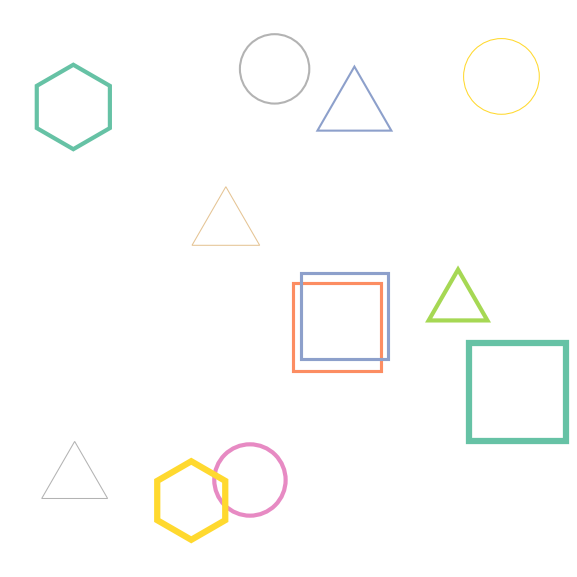[{"shape": "square", "thickness": 3, "radius": 0.42, "center": [0.896, 0.321]}, {"shape": "hexagon", "thickness": 2, "radius": 0.37, "center": [0.127, 0.814]}, {"shape": "square", "thickness": 1.5, "radius": 0.38, "center": [0.584, 0.433]}, {"shape": "square", "thickness": 1.5, "radius": 0.37, "center": [0.597, 0.452]}, {"shape": "triangle", "thickness": 1, "radius": 0.37, "center": [0.614, 0.81]}, {"shape": "circle", "thickness": 2, "radius": 0.31, "center": [0.433, 0.168]}, {"shape": "triangle", "thickness": 2, "radius": 0.29, "center": [0.793, 0.474]}, {"shape": "circle", "thickness": 0.5, "radius": 0.33, "center": [0.868, 0.867]}, {"shape": "hexagon", "thickness": 3, "radius": 0.34, "center": [0.331, 0.132]}, {"shape": "triangle", "thickness": 0.5, "radius": 0.34, "center": [0.391, 0.608]}, {"shape": "circle", "thickness": 1, "radius": 0.3, "center": [0.475, 0.88]}, {"shape": "triangle", "thickness": 0.5, "radius": 0.33, "center": [0.129, 0.169]}]